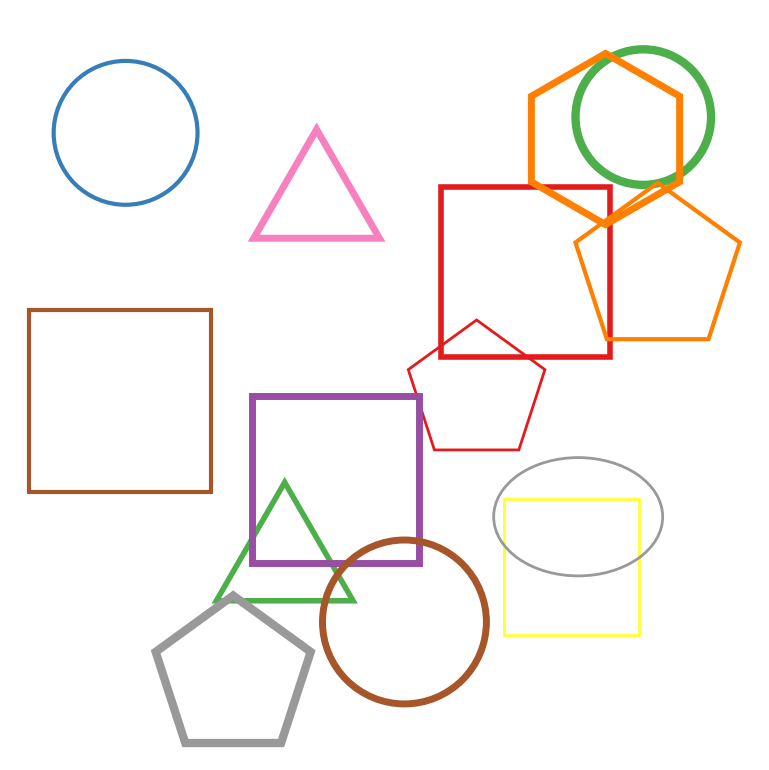[{"shape": "square", "thickness": 2, "radius": 0.55, "center": [0.683, 0.647]}, {"shape": "pentagon", "thickness": 1, "radius": 0.47, "center": [0.619, 0.491]}, {"shape": "circle", "thickness": 1.5, "radius": 0.47, "center": [0.163, 0.827]}, {"shape": "triangle", "thickness": 2, "radius": 0.51, "center": [0.37, 0.271]}, {"shape": "circle", "thickness": 3, "radius": 0.44, "center": [0.835, 0.848]}, {"shape": "square", "thickness": 2.5, "radius": 0.54, "center": [0.436, 0.377]}, {"shape": "pentagon", "thickness": 1.5, "radius": 0.56, "center": [0.854, 0.65]}, {"shape": "hexagon", "thickness": 2.5, "radius": 0.56, "center": [0.786, 0.819]}, {"shape": "square", "thickness": 1, "radius": 0.44, "center": [0.743, 0.264]}, {"shape": "circle", "thickness": 2.5, "radius": 0.53, "center": [0.525, 0.192]}, {"shape": "square", "thickness": 1.5, "radius": 0.59, "center": [0.156, 0.479]}, {"shape": "triangle", "thickness": 2.5, "radius": 0.47, "center": [0.411, 0.738]}, {"shape": "pentagon", "thickness": 3, "radius": 0.53, "center": [0.303, 0.121]}, {"shape": "oval", "thickness": 1, "radius": 0.55, "center": [0.751, 0.329]}]